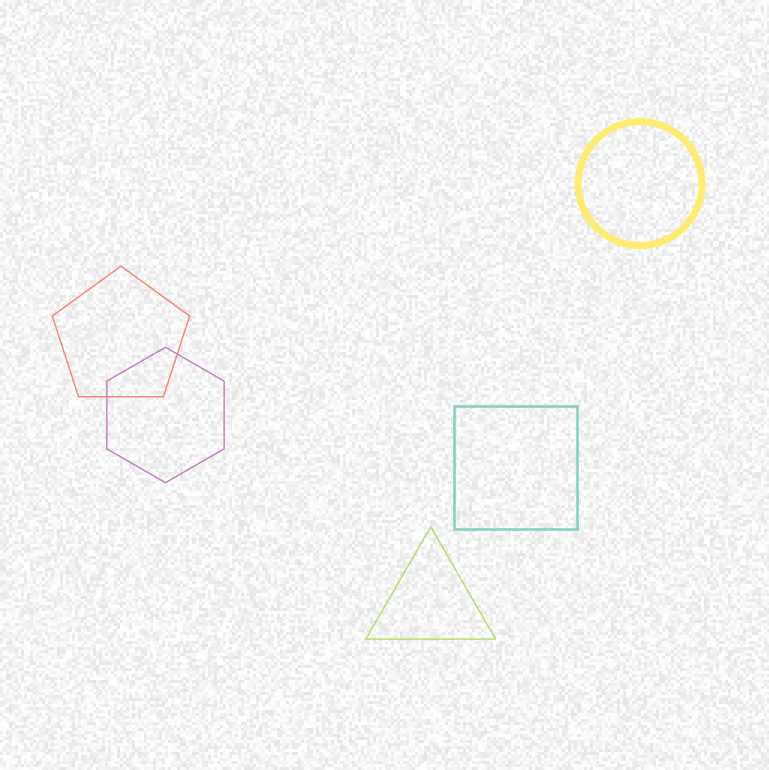[{"shape": "square", "thickness": 1, "radius": 0.4, "center": [0.669, 0.393]}, {"shape": "pentagon", "thickness": 0.5, "radius": 0.47, "center": [0.157, 0.561]}, {"shape": "triangle", "thickness": 0.5, "radius": 0.49, "center": [0.559, 0.219]}, {"shape": "hexagon", "thickness": 0.5, "radius": 0.44, "center": [0.215, 0.461]}, {"shape": "circle", "thickness": 2.5, "radius": 0.4, "center": [0.831, 0.762]}]